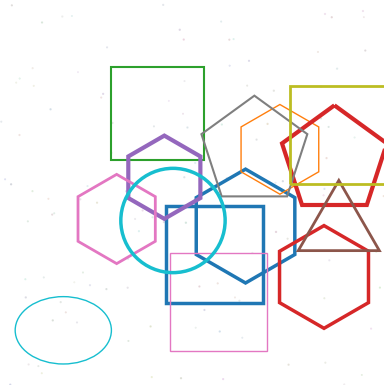[{"shape": "square", "thickness": 2.5, "radius": 0.63, "center": [0.558, 0.339]}, {"shape": "hexagon", "thickness": 2.5, "radius": 0.74, "center": [0.638, 0.413]}, {"shape": "hexagon", "thickness": 1, "radius": 0.58, "center": [0.727, 0.612]}, {"shape": "square", "thickness": 1.5, "radius": 0.61, "center": [0.41, 0.705]}, {"shape": "pentagon", "thickness": 3, "radius": 0.72, "center": [0.869, 0.583]}, {"shape": "hexagon", "thickness": 2.5, "radius": 0.67, "center": [0.842, 0.281]}, {"shape": "hexagon", "thickness": 3, "radius": 0.54, "center": [0.427, 0.54]}, {"shape": "triangle", "thickness": 2, "radius": 0.61, "center": [0.88, 0.41]}, {"shape": "square", "thickness": 1, "radius": 0.63, "center": [0.567, 0.216]}, {"shape": "hexagon", "thickness": 2, "radius": 0.58, "center": [0.303, 0.431]}, {"shape": "pentagon", "thickness": 1.5, "radius": 0.72, "center": [0.661, 0.607]}, {"shape": "square", "thickness": 2, "radius": 0.64, "center": [0.879, 0.649]}, {"shape": "oval", "thickness": 1, "radius": 0.62, "center": [0.164, 0.142]}, {"shape": "circle", "thickness": 2.5, "radius": 0.68, "center": [0.449, 0.427]}]